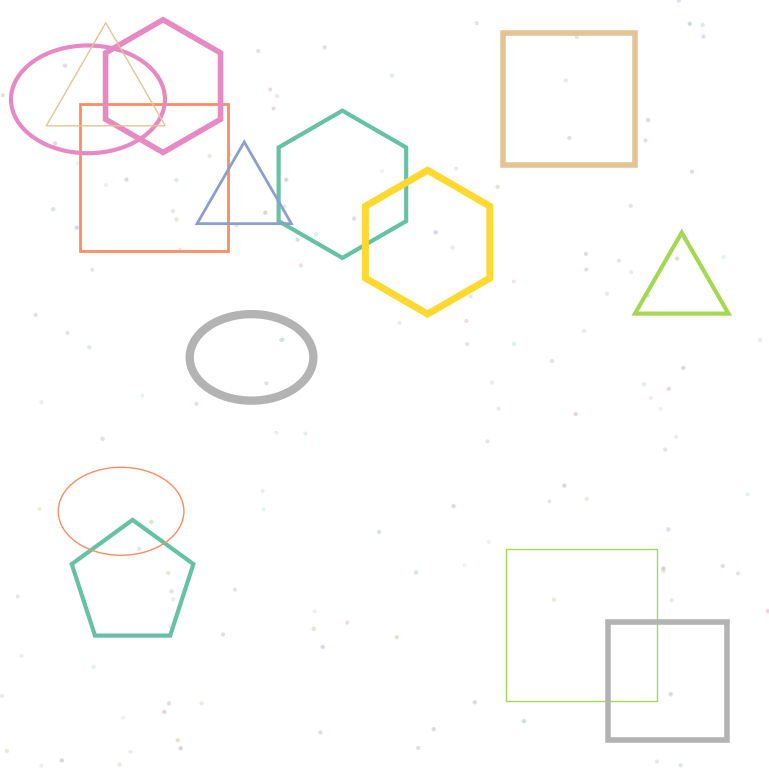[{"shape": "hexagon", "thickness": 1.5, "radius": 0.48, "center": [0.445, 0.761]}, {"shape": "pentagon", "thickness": 1.5, "radius": 0.42, "center": [0.172, 0.242]}, {"shape": "square", "thickness": 1, "radius": 0.48, "center": [0.2, 0.769]}, {"shape": "oval", "thickness": 0.5, "radius": 0.41, "center": [0.157, 0.336]}, {"shape": "triangle", "thickness": 1, "radius": 0.35, "center": [0.317, 0.745]}, {"shape": "oval", "thickness": 1.5, "radius": 0.5, "center": [0.114, 0.871]}, {"shape": "hexagon", "thickness": 2, "radius": 0.43, "center": [0.212, 0.888]}, {"shape": "square", "thickness": 0.5, "radius": 0.49, "center": [0.755, 0.188]}, {"shape": "triangle", "thickness": 1.5, "radius": 0.35, "center": [0.885, 0.628]}, {"shape": "hexagon", "thickness": 2.5, "radius": 0.47, "center": [0.555, 0.686]}, {"shape": "triangle", "thickness": 0.5, "radius": 0.45, "center": [0.137, 0.881]}, {"shape": "square", "thickness": 2, "radius": 0.43, "center": [0.739, 0.871]}, {"shape": "square", "thickness": 2, "radius": 0.38, "center": [0.867, 0.116]}, {"shape": "oval", "thickness": 3, "radius": 0.4, "center": [0.327, 0.536]}]